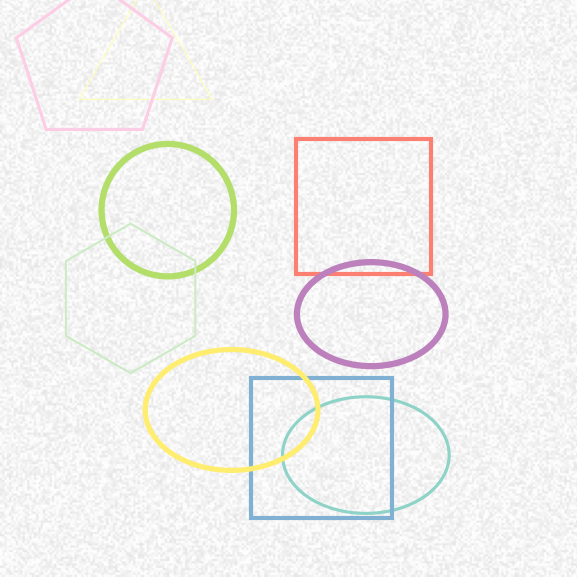[{"shape": "oval", "thickness": 1.5, "radius": 0.72, "center": [0.633, 0.211]}, {"shape": "triangle", "thickness": 0.5, "radius": 0.66, "center": [0.252, 0.893]}, {"shape": "square", "thickness": 2, "radius": 0.58, "center": [0.629, 0.642]}, {"shape": "square", "thickness": 2, "radius": 0.61, "center": [0.557, 0.223]}, {"shape": "circle", "thickness": 3, "radius": 0.57, "center": [0.291, 0.635]}, {"shape": "pentagon", "thickness": 1.5, "radius": 0.71, "center": [0.163, 0.89]}, {"shape": "oval", "thickness": 3, "radius": 0.64, "center": [0.643, 0.455]}, {"shape": "hexagon", "thickness": 1, "radius": 0.65, "center": [0.226, 0.482]}, {"shape": "oval", "thickness": 2.5, "radius": 0.75, "center": [0.401, 0.289]}]